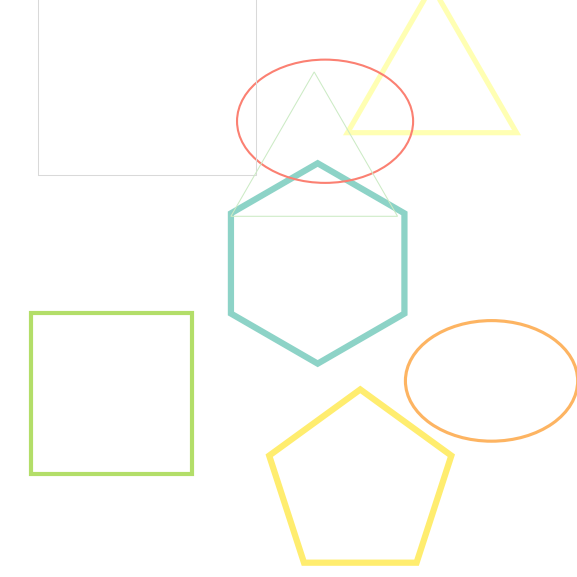[{"shape": "hexagon", "thickness": 3, "radius": 0.87, "center": [0.55, 0.543]}, {"shape": "triangle", "thickness": 2.5, "radius": 0.85, "center": [0.748, 0.854]}, {"shape": "oval", "thickness": 1, "radius": 0.76, "center": [0.563, 0.789]}, {"shape": "oval", "thickness": 1.5, "radius": 0.75, "center": [0.851, 0.34]}, {"shape": "square", "thickness": 2, "radius": 0.7, "center": [0.193, 0.318]}, {"shape": "square", "thickness": 0.5, "radius": 0.94, "center": [0.255, 0.884]}, {"shape": "triangle", "thickness": 0.5, "radius": 0.83, "center": [0.544, 0.708]}, {"shape": "pentagon", "thickness": 3, "radius": 0.83, "center": [0.624, 0.159]}]